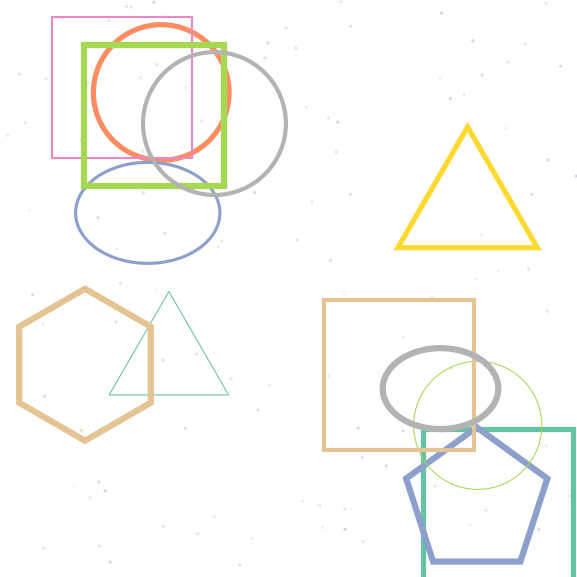[{"shape": "triangle", "thickness": 0.5, "radius": 0.6, "center": [0.292, 0.375]}, {"shape": "square", "thickness": 2.5, "radius": 0.65, "center": [0.862, 0.125]}, {"shape": "circle", "thickness": 2.5, "radius": 0.59, "center": [0.279, 0.839]}, {"shape": "oval", "thickness": 1.5, "radius": 0.62, "center": [0.256, 0.631]}, {"shape": "pentagon", "thickness": 3, "radius": 0.64, "center": [0.826, 0.131]}, {"shape": "square", "thickness": 1, "radius": 0.61, "center": [0.211, 0.848]}, {"shape": "circle", "thickness": 0.5, "radius": 0.55, "center": [0.827, 0.263]}, {"shape": "square", "thickness": 3, "radius": 0.61, "center": [0.266, 0.8]}, {"shape": "triangle", "thickness": 2.5, "radius": 0.7, "center": [0.81, 0.64]}, {"shape": "square", "thickness": 2, "radius": 0.65, "center": [0.691, 0.35]}, {"shape": "hexagon", "thickness": 3, "radius": 0.66, "center": [0.147, 0.368]}, {"shape": "oval", "thickness": 3, "radius": 0.5, "center": [0.763, 0.326]}, {"shape": "circle", "thickness": 2, "radius": 0.62, "center": [0.371, 0.785]}]